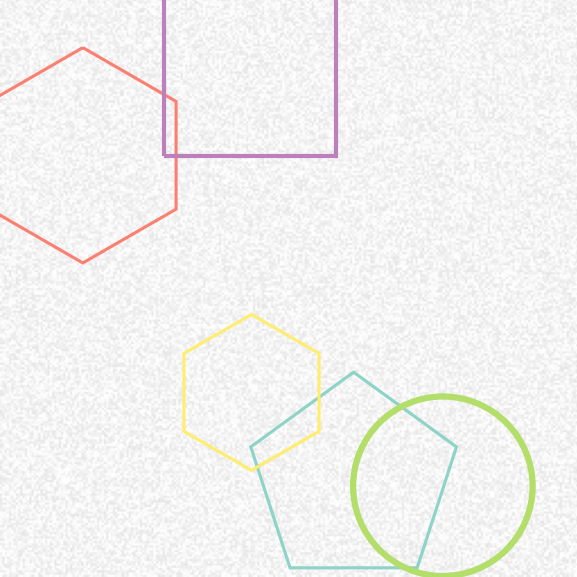[{"shape": "pentagon", "thickness": 1.5, "radius": 0.94, "center": [0.612, 0.167]}, {"shape": "hexagon", "thickness": 1.5, "radius": 0.93, "center": [0.143, 0.73]}, {"shape": "circle", "thickness": 3, "radius": 0.78, "center": [0.767, 0.157]}, {"shape": "square", "thickness": 2, "radius": 0.74, "center": [0.433, 0.878]}, {"shape": "hexagon", "thickness": 1.5, "radius": 0.67, "center": [0.435, 0.32]}]